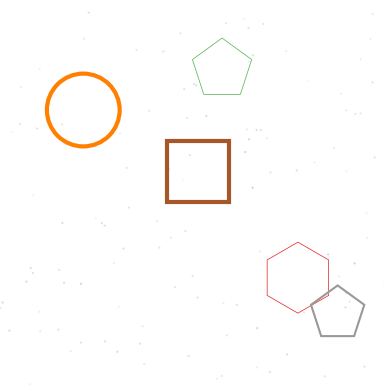[{"shape": "hexagon", "thickness": 0.5, "radius": 0.46, "center": [0.774, 0.279]}, {"shape": "pentagon", "thickness": 0.5, "radius": 0.4, "center": [0.577, 0.82]}, {"shape": "circle", "thickness": 3, "radius": 0.47, "center": [0.216, 0.714]}, {"shape": "square", "thickness": 3, "radius": 0.4, "center": [0.514, 0.554]}, {"shape": "pentagon", "thickness": 1.5, "radius": 0.36, "center": [0.877, 0.186]}]